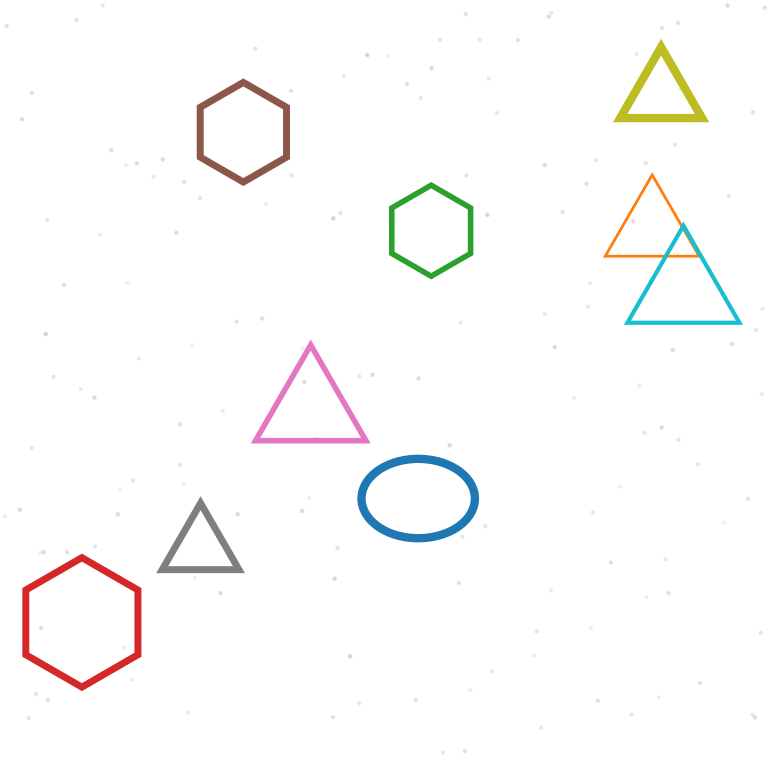[{"shape": "oval", "thickness": 3, "radius": 0.37, "center": [0.543, 0.353]}, {"shape": "triangle", "thickness": 1, "radius": 0.35, "center": [0.847, 0.702]}, {"shape": "hexagon", "thickness": 2, "radius": 0.3, "center": [0.56, 0.7]}, {"shape": "hexagon", "thickness": 2.5, "radius": 0.42, "center": [0.106, 0.192]}, {"shape": "hexagon", "thickness": 2.5, "radius": 0.32, "center": [0.316, 0.828]}, {"shape": "triangle", "thickness": 2, "radius": 0.41, "center": [0.404, 0.469]}, {"shape": "triangle", "thickness": 2.5, "radius": 0.29, "center": [0.26, 0.289]}, {"shape": "triangle", "thickness": 3, "radius": 0.31, "center": [0.859, 0.877]}, {"shape": "triangle", "thickness": 1.5, "radius": 0.42, "center": [0.888, 0.623]}]